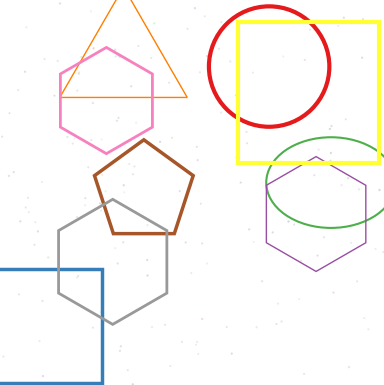[{"shape": "circle", "thickness": 3, "radius": 0.78, "center": [0.699, 0.827]}, {"shape": "square", "thickness": 2.5, "radius": 0.74, "center": [0.117, 0.153]}, {"shape": "oval", "thickness": 1.5, "radius": 0.84, "center": [0.86, 0.526]}, {"shape": "hexagon", "thickness": 1, "radius": 0.75, "center": [0.821, 0.444]}, {"shape": "triangle", "thickness": 1, "radius": 0.96, "center": [0.321, 0.842]}, {"shape": "square", "thickness": 3, "radius": 0.92, "center": [0.801, 0.76]}, {"shape": "pentagon", "thickness": 2.5, "radius": 0.67, "center": [0.374, 0.502]}, {"shape": "hexagon", "thickness": 2, "radius": 0.69, "center": [0.276, 0.739]}, {"shape": "hexagon", "thickness": 2, "radius": 0.81, "center": [0.293, 0.32]}]